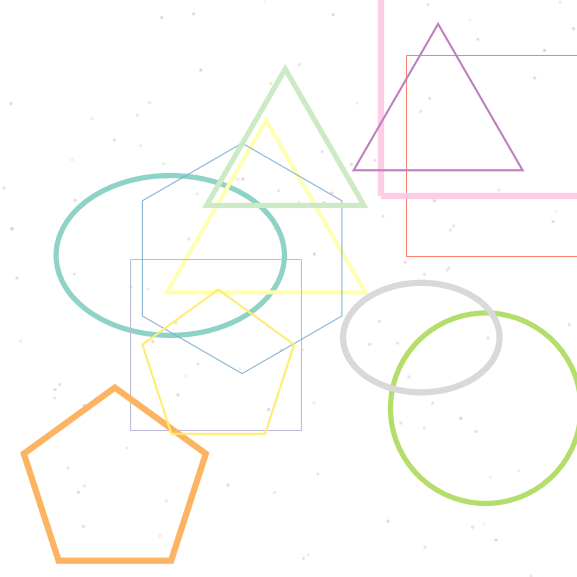[{"shape": "oval", "thickness": 2.5, "radius": 0.99, "center": [0.295, 0.557]}, {"shape": "triangle", "thickness": 2, "radius": 0.99, "center": [0.461, 0.592]}, {"shape": "square", "thickness": 0.5, "radius": 0.74, "center": [0.373, 0.403]}, {"shape": "square", "thickness": 0.5, "radius": 0.87, "center": [0.878, 0.73]}, {"shape": "hexagon", "thickness": 0.5, "radius": 1.0, "center": [0.419, 0.552]}, {"shape": "pentagon", "thickness": 3, "radius": 0.83, "center": [0.199, 0.162]}, {"shape": "circle", "thickness": 2.5, "radius": 0.82, "center": [0.841, 0.292]}, {"shape": "square", "thickness": 3, "radius": 0.91, "center": [0.841, 0.842]}, {"shape": "oval", "thickness": 3, "radius": 0.68, "center": [0.73, 0.415]}, {"shape": "triangle", "thickness": 1, "radius": 0.84, "center": [0.759, 0.789]}, {"shape": "triangle", "thickness": 2.5, "radius": 0.79, "center": [0.494, 0.722]}, {"shape": "pentagon", "thickness": 1, "radius": 0.69, "center": [0.378, 0.36]}]